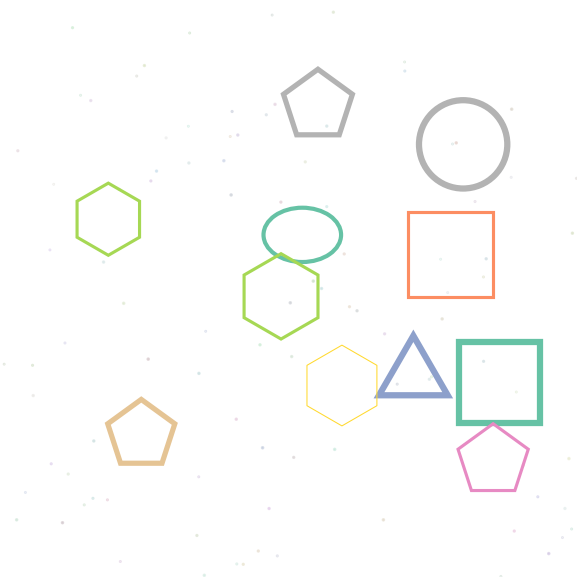[{"shape": "oval", "thickness": 2, "radius": 0.34, "center": [0.523, 0.592]}, {"shape": "square", "thickness": 3, "radius": 0.35, "center": [0.865, 0.337]}, {"shape": "square", "thickness": 1.5, "radius": 0.37, "center": [0.78, 0.558]}, {"shape": "triangle", "thickness": 3, "radius": 0.34, "center": [0.716, 0.349]}, {"shape": "pentagon", "thickness": 1.5, "radius": 0.32, "center": [0.854, 0.201]}, {"shape": "hexagon", "thickness": 1.5, "radius": 0.37, "center": [0.487, 0.486]}, {"shape": "hexagon", "thickness": 1.5, "radius": 0.31, "center": [0.188, 0.62]}, {"shape": "hexagon", "thickness": 0.5, "radius": 0.35, "center": [0.592, 0.332]}, {"shape": "pentagon", "thickness": 2.5, "radius": 0.31, "center": [0.245, 0.246]}, {"shape": "pentagon", "thickness": 2.5, "radius": 0.31, "center": [0.551, 0.816]}, {"shape": "circle", "thickness": 3, "radius": 0.38, "center": [0.802, 0.749]}]